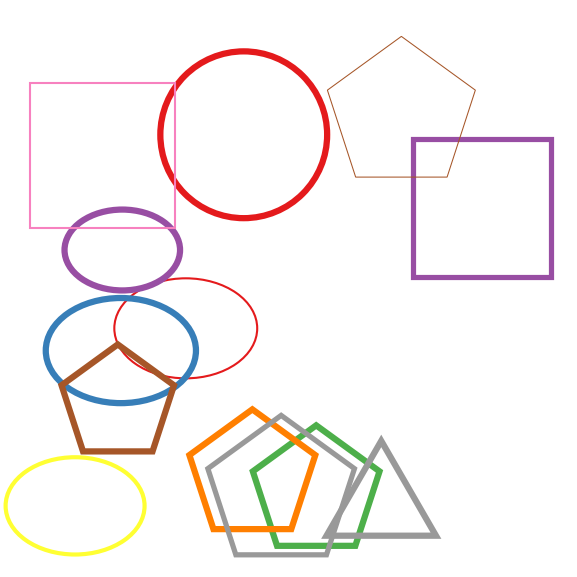[{"shape": "oval", "thickness": 1, "radius": 0.62, "center": [0.322, 0.431]}, {"shape": "circle", "thickness": 3, "radius": 0.72, "center": [0.422, 0.766]}, {"shape": "oval", "thickness": 3, "radius": 0.65, "center": [0.209, 0.392]}, {"shape": "pentagon", "thickness": 3, "radius": 0.58, "center": [0.548, 0.147]}, {"shape": "oval", "thickness": 3, "radius": 0.5, "center": [0.212, 0.566]}, {"shape": "square", "thickness": 2.5, "radius": 0.6, "center": [0.835, 0.639]}, {"shape": "pentagon", "thickness": 3, "radius": 0.57, "center": [0.437, 0.176]}, {"shape": "oval", "thickness": 2, "radius": 0.6, "center": [0.13, 0.123]}, {"shape": "pentagon", "thickness": 0.5, "radius": 0.67, "center": [0.695, 0.801]}, {"shape": "pentagon", "thickness": 3, "radius": 0.51, "center": [0.204, 0.3]}, {"shape": "square", "thickness": 1, "radius": 0.63, "center": [0.178, 0.731]}, {"shape": "triangle", "thickness": 3, "radius": 0.55, "center": [0.66, 0.126]}, {"shape": "pentagon", "thickness": 2.5, "radius": 0.67, "center": [0.487, 0.146]}]